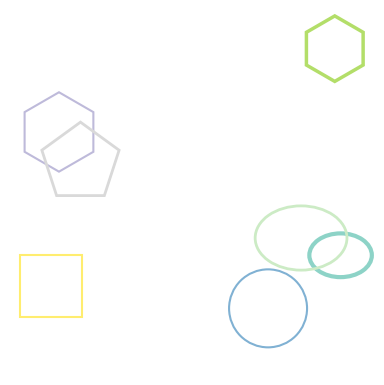[{"shape": "oval", "thickness": 3, "radius": 0.41, "center": [0.885, 0.337]}, {"shape": "hexagon", "thickness": 1.5, "radius": 0.52, "center": [0.153, 0.657]}, {"shape": "circle", "thickness": 1.5, "radius": 0.51, "center": [0.696, 0.199]}, {"shape": "hexagon", "thickness": 2.5, "radius": 0.43, "center": [0.87, 0.874]}, {"shape": "pentagon", "thickness": 2, "radius": 0.53, "center": [0.209, 0.577]}, {"shape": "oval", "thickness": 2, "radius": 0.6, "center": [0.782, 0.382]}, {"shape": "square", "thickness": 1.5, "radius": 0.4, "center": [0.132, 0.257]}]